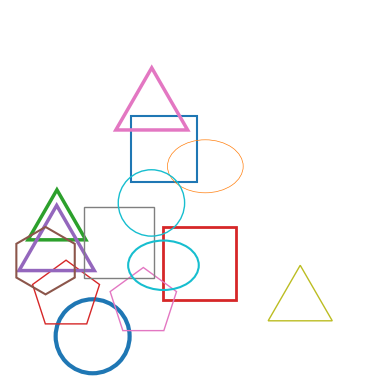[{"shape": "square", "thickness": 1.5, "radius": 0.43, "center": [0.426, 0.613]}, {"shape": "circle", "thickness": 3, "radius": 0.48, "center": [0.241, 0.127]}, {"shape": "oval", "thickness": 0.5, "radius": 0.49, "center": [0.533, 0.568]}, {"shape": "triangle", "thickness": 2.5, "radius": 0.43, "center": [0.148, 0.42]}, {"shape": "pentagon", "thickness": 1, "radius": 0.46, "center": [0.172, 0.233]}, {"shape": "square", "thickness": 2, "radius": 0.47, "center": [0.519, 0.316]}, {"shape": "triangle", "thickness": 2.5, "radius": 0.56, "center": [0.147, 0.354]}, {"shape": "hexagon", "thickness": 1.5, "radius": 0.44, "center": [0.118, 0.323]}, {"shape": "triangle", "thickness": 2.5, "radius": 0.54, "center": [0.394, 0.716]}, {"shape": "pentagon", "thickness": 1, "radius": 0.45, "center": [0.372, 0.215]}, {"shape": "square", "thickness": 1, "radius": 0.46, "center": [0.309, 0.37]}, {"shape": "triangle", "thickness": 1, "radius": 0.48, "center": [0.78, 0.215]}, {"shape": "oval", "thickness": 1.5, "radius": 0.46, "center": [0.425, 0.311]}, {"shape": "circle", "thickness": 1, "radius": 0.43, "center": [0.393, 0.473]}]